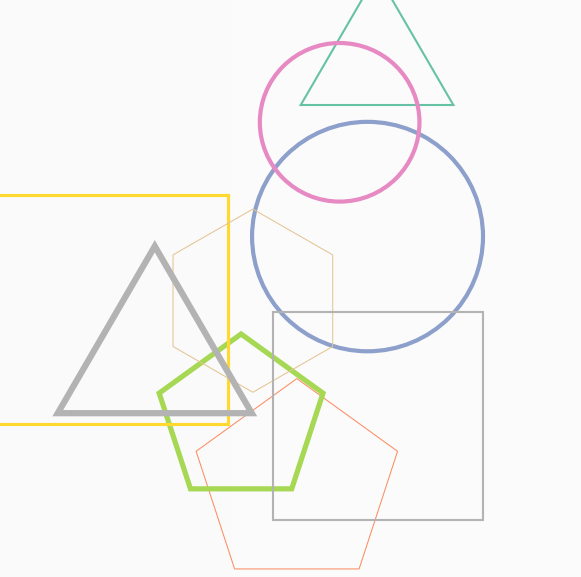[{"shape": "triangle", "thickness": 1, "radius": 0.76, "center": [0.649, 0.893]}, {"shape": "pentagon", "thickness": 0.5, "radius": 0.91, "center": [0.511, 0.161]}, {"shape": "circle", "thickness": 2, "radius": 0.99, "center": [0.632, 0.59]}, {"shape": "circle", "thickness": 2, "radius": 0.69, "center": [0.584, 0.787]}, {"shape": "pentagon", "thickness": 2.5, "radius": 0.74, "center": [0.415, 0.273]}, {"shape": "square", "thickness": 1.5, "radius": 1.0, "center": [0.193, 0.463]}, {"shape": "hexagon", "thickness": 0.5, "radius": 0.79, "center": [0.435, 0.478]}, {"shape": "square", "thickness": 1, "radius": 0.9, "center": [0.651, 0.279]}, {"shape": "triangle", "thickness": 3, "radius": 0.96, "center": [0.266, 0.38]}]